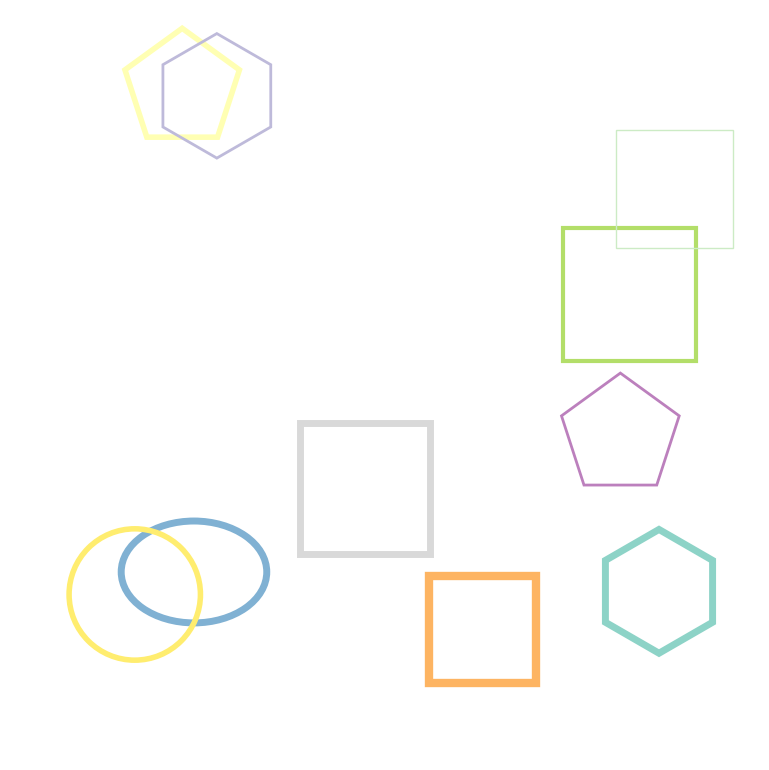[{"shape": "hexagon", "thickness": 2.5, "radius": 0.4, "center": [0.856, 0.232]}, {"shape": "pentagon", "thickness": 2, "radius": 0.39, "center": [0.237, 0.885]}, {"shape": "hexagon", "thickness": 1, "radius": 0.4, "center": [0.282, 0.876]}, {"shape": "oval", "thickness": 2.5, "radius": 0.47, "center": [0.252, 0.257]}, {"shape": "square", "thickness": 3, "radius": 0.35, "center": [0.627, 0.183]}, {"shape": "square", "thickness": 1.5, "radius": 0.43, "center": [0.818, 0.618]}, {"shape": "square", "thickness": 2.5, "radius": 0.42, "center": [0.474, 0.366]}, {"shape": "pentagon", "thickness": 1, "radius": 0.4, "center": [0.806, 0.435]}, {"shape": "square", "thickness": 0.5, "radius": 0.38, "center": [0.876, 0.755]}, {"shape": "circle", "thickness": 2, "radius": 0.43, "center": [0.175, 0.228]}]